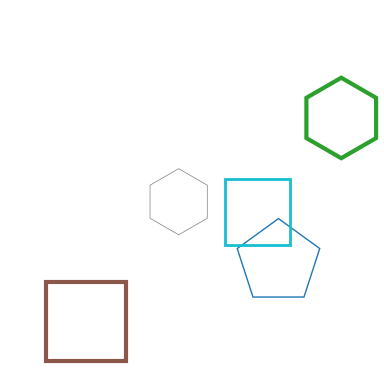[{"shape": "pentagon", "thickness": 1, "radius": 0.56, "center": [0.723, 0.32]}, {"shape": "hexagon", "thickness": 3, "radius": 0.52, "center": [0.886, 0.694]}, {"shape": "square", "thickness": 3, "radius": 0.51, "center": [0.223, 0.166]}, {"shape": "hexagon", "thickness": 0.5, "radius": 0.43, "center": [0.464, 0.476]}, {"shape": "square", "thickness": 2, "radius": 0.43, "center": [0.669, 0.449]}]